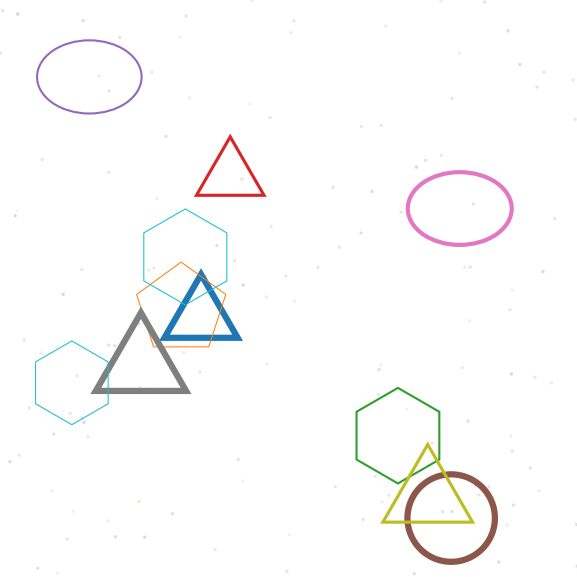[{"shape": "triangle", "thickness": 3, "radius": 0.37, "center": [0.348, 0.451]}, {"shape": "pentagon", "thickness": 0.5, "radius": 0.41, "center": [0.314, 0.464]}, {"shape": "hexagon", "thickness": 1, "radius": 0.41, "center": [0.689, 0.245]}, {"shape": "triangle", "thickness": 1.5, "radius": 0.34, "center": [0.399, 0.695]}, {"shape": "oval", "thickness": 1, "radius": 0.45, "center": [0.155, 0.866]}, {"shape": "circle", "thickness": 3, "radius": 0.38, "center": [0.781, 0.102]}, {"shape": "oval", "thickness": 2, "radius": 0.45, "center": [0.796, 0.638]}, {"shape": "triangle", "thickness": 3, "radius": 0.45, "center": [0.244, 0.367]}, {"shape": "triangle", "thickness": 1.5, "radius": 0.45, "center": [0.741, 0.14]}, {"shape": "hexagon", "thickness": 0.5, "radius": 0.36, "center": [0.124, 0.336]}, {"shape": "hexagon", "thickness": 0.5, "radius": 0.42, "center": [0.321, 0.554]}]